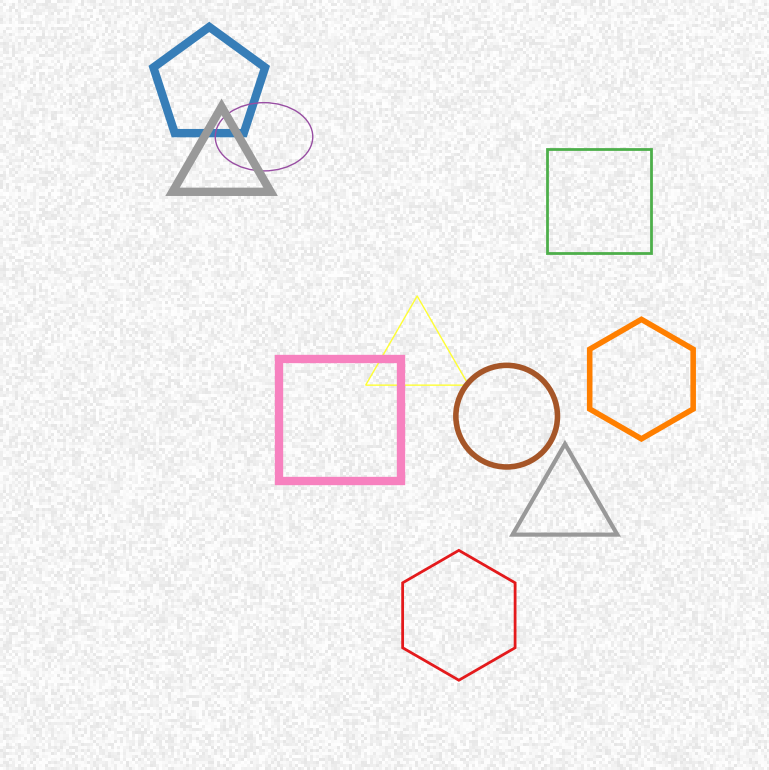[{"shape": "hexagon", "thickness": 1, "radius": 0.42, "center": [0.596, 0.201]}, {"shape": "pentagon", "thickness": 3, "radius": 0.38, "center": [0.272, 0.889]}, {"shape": "square", "thickness": 1, "radius": 0.34, "center": [0.778, 0.739]}, {"shape": "oval", "thickness": 0.5, "radius": 0.32, "center": [0.343, 0.822]}, {"shape": "hexagon", "thickness": 2, "radius": 0.39, "center": [0.833, 0.508]}, {"shape": "triangle", "thickness": 0.5, "radius": 0.39, "center": [0.542, 0.538]}, {"shape": "circle", "thickness": 2, "radius": 0.33, "center": [0.658, 0.46]}, {"shape": "square", "thickness": 3, "radius": 0.4, "center": [0.441, 0.455]}, {"shape": "triangle", "thickness": 1.5, "radius": 0.39, "center": [0.734, 0.345]}, {"shape": "triangle", "thickness": 3, "radius": 0.37, "center": [0.288, 0.788]}]